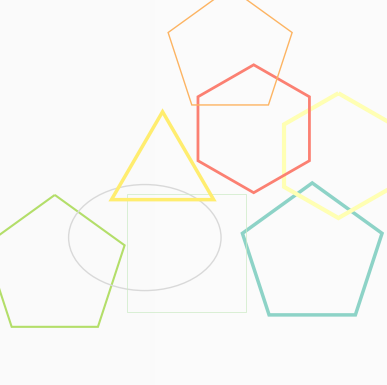[{"shape": "pentagon", "thickness": 2.5, "radius": 0.95, "center": [0.806, 0.335]}, {"shape": "hexagon", "thickness": 3, "radius": 0.81, "center": [0.873, 0.596]}, {"shape": "hexagon", "thickness": 2, "radius": 0.83, "center": [0.655, 0.666]}, {"shape": "pentagon", "thickness": 1, "radius": 0.84, "center": [0.594, 0.863]}, {"shape": "pentagon", "thickness": 1.5, "radius": 0.95, "center": [0.141, 0.304]}, {"shape": "oval", "thickness": 1, "radius": 0.98, "center": [0.374, 0.383]}, {"shape": "square", "thickness": 0.5, "radius": 0.77, "center": [0.482, 0.343]}, {"shape": "triangle", "thickness": 2.5, "radius": 0.76, "center": [0.42, 0.558]}]